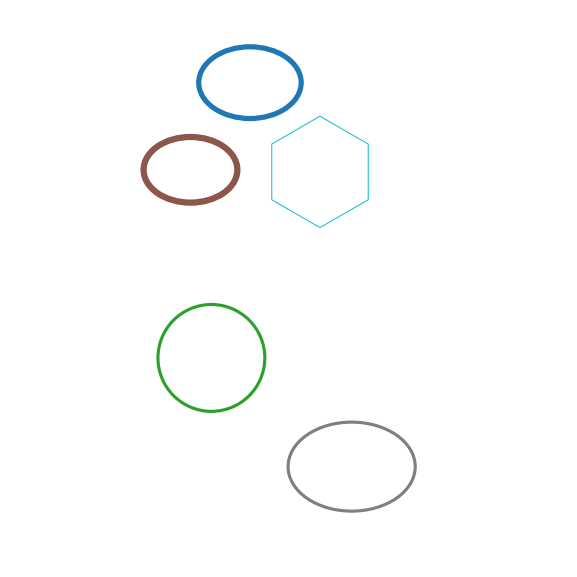[{"shape": "oval", "thickness": 2.5, "radius": 0.44, "center": [0.433, 0.856]}, {"shape": "circle", "thickness": 1.5, "radius": 0.46, "center": [0.366, 0.379]}, {"shape": "oval", "thickness": 3, "radius": 0.41, "center": [0.33, 0.705]}, {"shape": "oval", "thickness": 1.5, "radius": 0.55, "center": [0.609, 0.191]}, {"shape": "hexagon", "thickness": 0.5, "radius": 0.48, "center": [0.554, 0.701]}]